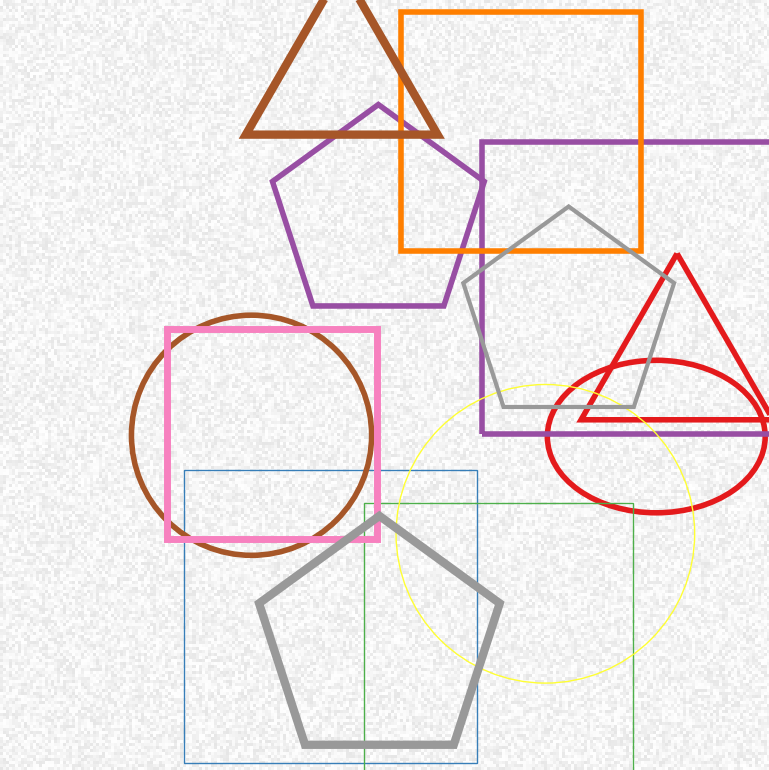[{"shape": "oval", "thickness": 2, "radius": 0.71, "center": [0.852, 0.433]}, {"shape": "triangle", "thickness": 2, "radius": 0.72, "center": [0.879, 0.527]}, {"shape": "square", "thickness": 0.5, "radius": 0.95, "center": [0.43, 0.2]}, {"shape": "square", "thickness": 0.5, "radius": 0.87, "center": [0.647, 0.172]}, {"shape": "square", "thickness": 2, "radius": 0.95, "center": [0.815, 0.626]}, {"shape": "pentagon", "thickness": 2, "radius": 0.72, "center": [0.491, 0.72]}, {"shape": "square", "thickness": 2, "radius": 0.78, "center": [0.677, 0.829]}, {"shape": "circle", "thickness": 0.5, "radius": 0.97, "center": [0.708, 0.307]}, {"shape": "triangle", "thickness": 3, "radius": 0.72, "center": [0.444, 0.897]}, {"shape": "circle", "thickness": 2, "radius": 0.78, "center": [0.327, 0.435]}, {"shape": "square", "thickness": 2.5, "radius": 0.68, "center": [0.354, 0.436]}, {"shape": "pentagon", "thickness": 3, "radius": 0.82, "center": [0.493, 0.166]}, {"shape": "pentagon", "thickness": 1.5, "radius": 0.72, "center": [0.739, 0.588]}]